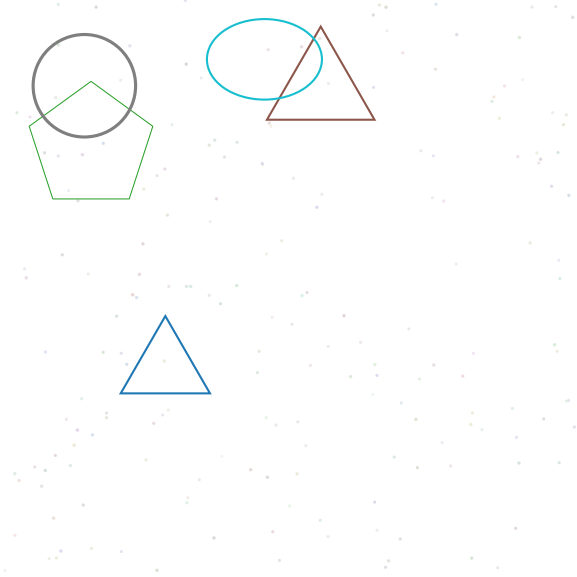[{"shape": "triangle", "thickness": 1, "radius": 0.45, "center": [0.286, 0.363]}, {"shape": "pentagon", "thickness": 0.5, "radius": 0.56, "center": [0.158, 0.746]}, {"shape": "triangle", "thickness": 1, "radius": 0.54, "center": [0.555, 0.846]}, {"shape": "circle", "thickness": 1.5, "radius": 0.44, "center": [0.146, 0.851]}, {"shape": "oval", "thickness": 1, "radius": 0.5, "center": [0.458, 0.896]}]